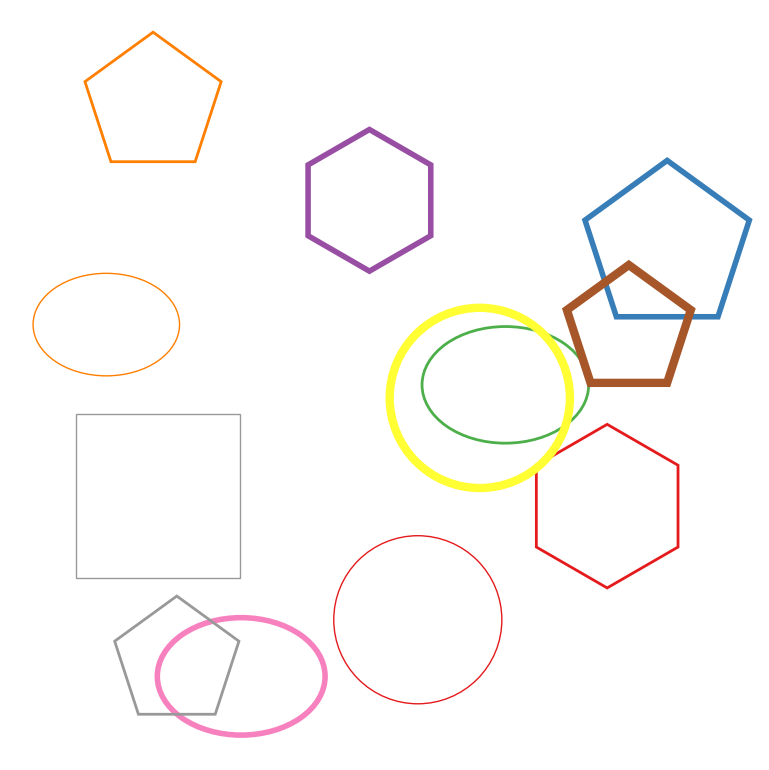[{"shape": "circle", "thickness": 0.5, "radius": 0.55, "center": [0.543, 0.195]}, {"shape": "hexagon", "thickness": 1, "radius": 0.53, "center": [0.789, 0.343]}, {"shape": "pentagon", "thickness": 2, "radius": 0.56, "center": [0.866, 0.679]}, {"shape": "oval", "thickness": 1, "radius": 0.54, "center": [0.656, 0.5]}, {"shape": "hexagon", "thickness": 2, "radius": 0.46, "center": [0.48, 0.74]}, {"shape": "oval", "thickness": 0.5, "radius": 0.48, "center": [0.138, 0.578]}, {"shape": "pentagon", "thickness": 1, "radius": 0.46, "center": [0.199, 0.865]}, {"shape": "circle", "thickness": 3, "radius": 0.59, "center": [0.623, 0.483]}, {"shape": "pentagon", "thickness": 3, "radius": 0.42, "center": [0.817, 0.571]}, {"shape": "oval", "thickness": 2, "radius": 0.54, "center": [0.313, 0.122]}, {"shape": "square", "thickness": 0.5, "radius": 0.53, "center": [0.205, 0.356]}, {"shape": "pentagon", "thickness": 1, "radius": 0.42, "center": [0.23, 0.141]}]